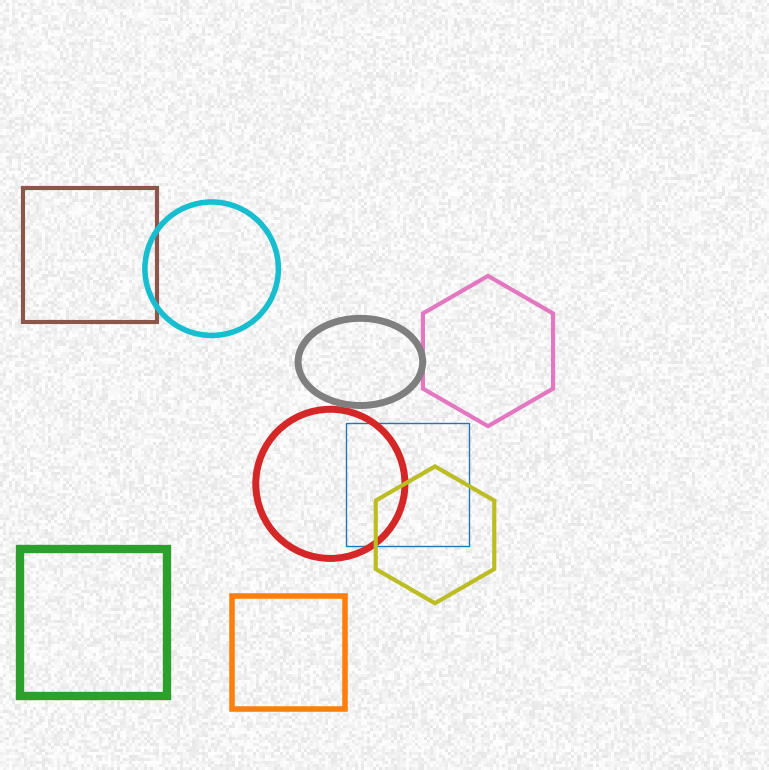[{"shape": "square", "thickness": 0.5, "radius": 0.4, "center": [0.529, 0.371]}, {"shape": "square", "thickness": 2, "radius": 0.37, "center": [0.374, 0.152]}, {"shape": "square", "thickness": 3, "radius": 0.48, "center": [0.121, 0.192]}, {"shape": "circle", "thickness": 2.5, "radius": 0.48, "center": [0.429, 0.372]}, {"shape": "square", "thickness": 1.5, "radius": 0.44, "center": [0.117, 0.669]}, {"shape": "hexagon", "thickness": 1.5, "radius": 0.49, "center": [0.634, 0.544]}, {"shape": "oval", "thickness": 2.5, "radius": 0.4, "center": [0.468, 0.53]}, {"shape": "hexagon", "thickness": 1.5, "radius": 0.44, "center": [0.565, 0.305]}, {"shape": "circle", "thickness": 2, "radius": 0.43, "center": [0.275, 0.651]}]